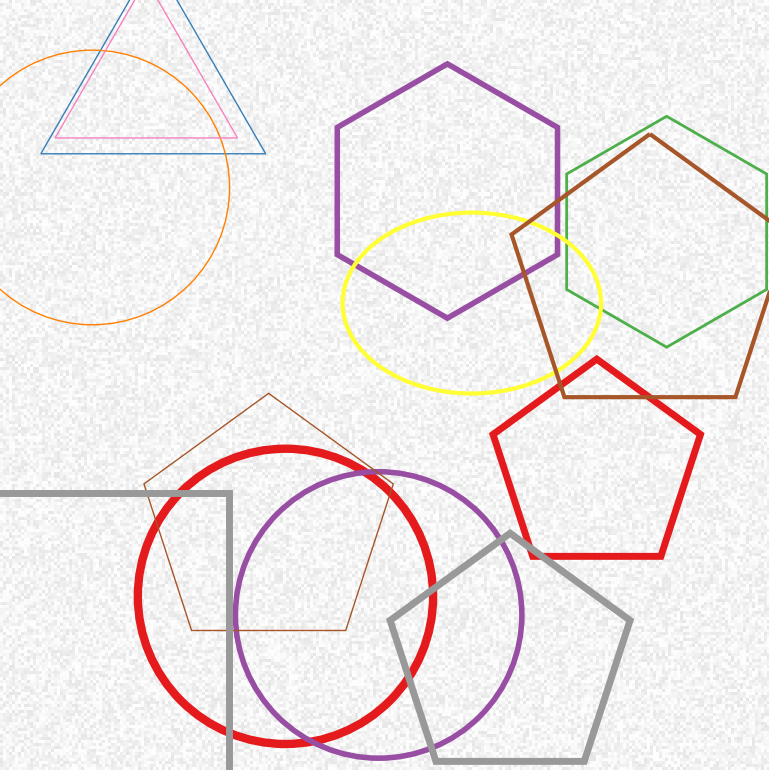[{"shape": "circle", "thickness": 3, "radius": 0.96, "center": [0.371, 0.226]}, {"shape": "pentagon", "thickness": 2.5, "radius": 0.71, "center": [0.775, 0.392]}, {"shape": "triangle", "thickness": 0.5, "radius": 0.84, "center": [0.199, 0.885]}, {"shape": "hexagon", "thickness": 1, "radius": 0.75, "center": [0.866, 0.699]}, {"shape": "circle", "thickness": 2, "radius": 0.93, "center": [0.492, 0.201]}, {"shape": "hexagon", "thickness": 2, "radius": 0.83, "center": [0.581, 0.752]}, {"shape": "circle", "thickness": 0.5, "radius": 0.89, "center": [0.12, 0.757]}, {"shape": "oval", "thickness": 1.5, "radius": 0.84, "center": [0.613, 0.606]}, {"shape": "pentagon", "thickness": 1.5, "radius": 0.94, "center": [0.844, 0.637]}, {"shape": "pentagon", "thickness": 0.5, "radius": 0.85, "center": [0.349, 0.319]}, {"shape": "triangle", "thickness": 0.5, "radius": 0.68, "center": [0.19, 0.889]}, {"shape": "square", "thickness": 2.5, "radius": 0.92, "center": [0.113, 0.175]}, {"shape": "pentagon", "thickness": 2.5, "radius": 0.82, "center": [0.662, 0.144]}]